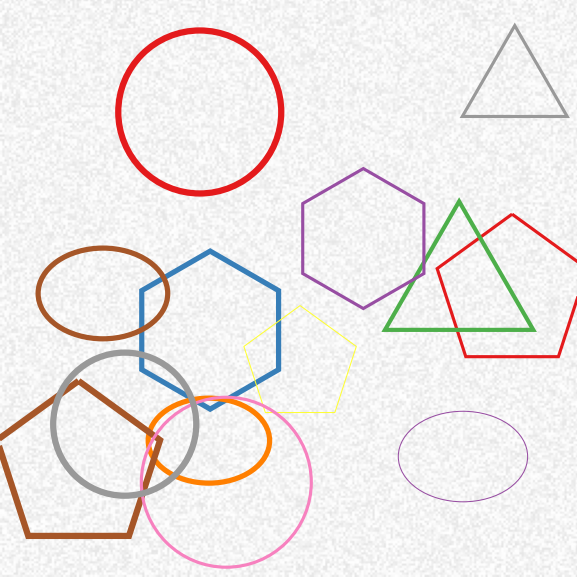[{"shape": "circle", "thickness": 3, "radius": 0.71, "center": [0.346, 0.805]}, {"shape": "pentagon", "thickness": 1.5, "radius": 0.68, "center": [0.887, 0.492]}, {"shape": "hexagon", "thickness": 2.5, "radius": 0.68, "center": [0.364, 0.428]}, {"shape": "triangle", "thickness": 2, "radius": 0.74, "center": [0.795, 0.502]}, {"shape": "hexagon", "thickness": 1.5, "radius": 0.61, "center": [0.629, 0.586]}, {"shape": "oval", "thickness": 0.5, "radius": 0.56, "center": [0.802, 0.209]}, {"shape": "oval", "thickness": 2.5, "radius": 0.53, "center": [0.362, 0.236]}, {"shape": "pentagon", "thickness": 0.5, "radius": 0.51, "center": [0.52, 0.368]}, {"shape": "oval", "thickness": 2.5, "radius": 0.56, "center": [0.178, 0.491]}, {"shape": "pentagon", "thickness": 3, "radius": 0.74, "center": [0.136, 0.191]}, {"shape": "circle", "thickness": 1.5, "radius": 0.74, "center": [0.392, 0.164]}, {"shape": "circle", "thickness": 3, "radius": 0.62, "center": [0.216, 0.265]}, {"shape": "triangle", "thickness": 1.5, "radius": 0.52, "center": [0.891, 0.85]}]